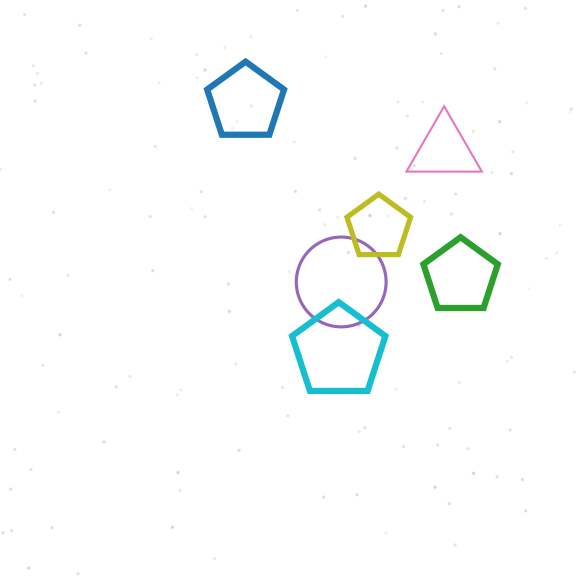[{"shape": "pentagon", "thickness": 3, "radius": 0.35, "center": [0.425, 0.822]}, {"shape": "pentagon", "thickness": 3, "radius": 0.34, "center": [0.798, 0.521]}, {"shape": "circle", "thickness": 1.5, "radius": 0.39, "center": [0.591, 0.511]}, {"shape": "triangle", "thickness": 1, "radius": 0.38, "center": [0.769, 0.74]}, {"shape": "pentagon", "thickness": 2.5, "radius": 0.29, "center": [0.656, 0.605]}, {"shape": "pentagon", "thickness": 3, "radius": 0.42, "center": [0.587, 0.391]}]